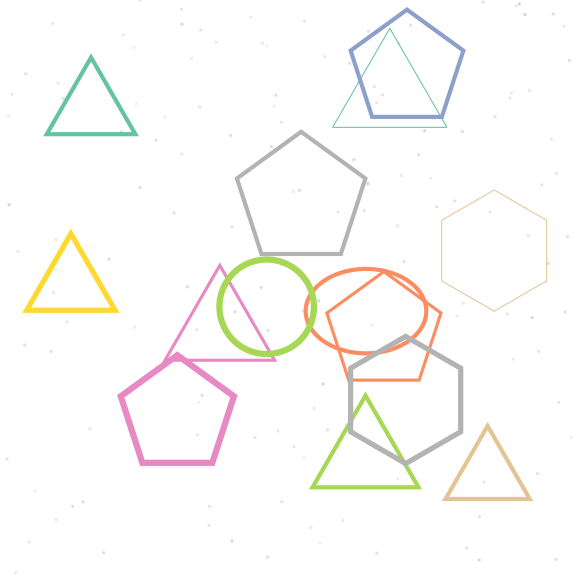[{"shape": "triangle", "thickness": 0.5, "radius": 0.57, "center": [0.675, 0.836]}, {"shape": "triangle", "thickness": 2, "radius": 0.44, "center": [0.158, 0.811]}, {"shape": "oval", "thickness": 2, "radius": 0.52, "center": [0.634, 0.46]}, {"shape": "pentagon", "thickness": 1.5, "radius": 0.52, "center": [0.665, 0.425]}, {"shape": "pentagon", "thickness": 2, "radius": 0.51, "center": [0.705, 0.88]}, {"shape": "triangle", "thickness": 1.5, "radius": 0.55, "center": [0.381, 0.43]}, {"shape": "pentagon", "thickness": 3, "radius": 0.52, "center": [0.307, 0.281]}, {"shape": "triangle", "thickness": 2, "radius": 0.53, "center": [0.633, 0.208]}, {"shape": "circle", "thickness": 3, "radius": 0.41, "center": [0.462, 0.468]}, {"shape": "triangle", "thickness": 2.5, "radius": 0.44, "center": [0.123, 0.506]}, {"shape": "hexagon", "thickness": 0.5, "radius": 0.52, "center": [0.856, 0.565]}, {"shape": "triangle", "thickness": 2, "radius": 0.42, "center": [0.844, 0.177]}, {"shape": "hexagon", "thickness": 2.5, "radius": 0.55, "center": [0.702, 0.307]}, {"shape": "pentagon", "thickness": 2, "radius": 0.58, "center": [0.521, 0.654]}]